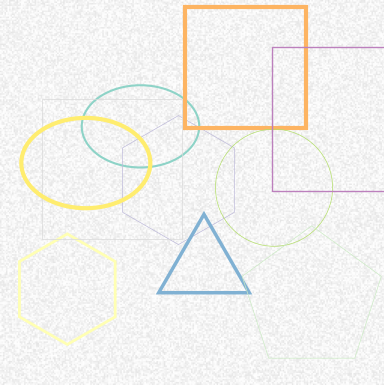[{"shape": "oval", "thickness": 1.5, "radius": 0.76, "center": [0.365, 0.672]}, {"shape": "hexagon", "thickness": 2, "radius": 0.72, "center": [0.175, 0.249]}, {"shape": "hexagon", "thickness": 0.5, "radius": 0.84, "center": [0.464, 0.532]}, {"shape": "triangle", "thickness": 2.5, "radius": 0.68, "center": [0.53, 0.308]}, {"shape": "square", "thickness": 3, "radius": 0.79, "center": [0.639, 0.825]}, {"shape": "circle", "thickness": 0.5, "radius": 0.76, "center": [0.712, 0.512]}, {"shape": "square", "thickness": 0.5, "radius": 0.91, "center": [0.291, 0.561]}, {"shape": "square", "thickness": 1, "radius": 0.94, "center": [0.894, 0.692]}, {"shape": "pentagon", "thickness": 0.5, "radius": 0.95, "center": [0.81, 0.223]}, {"shape": "oval", "thickness": 3, "radius": 0.84, "center": [0.223, 0.577]}]